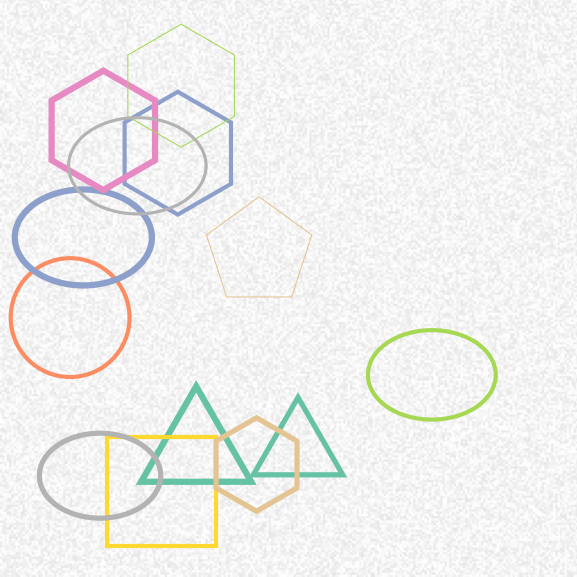[{"shape": "triangle", "thickness": 2.5, "radius": 0.45, "center": [0.516, 0.222]}, {"shape": "triangle", "thickness": 3, "radius": 0.55, "center": [0.34, 0.22]}, {"shape": "circle", "thickness": 2, "radius": 0.51, "center": [0.121, 0.449]}, {"shape": "hexagon", "thickness": 2, "radius": 0.53, "center": [0.308, 0.734]}, {"shape": "oval", "thickness": 3, "radius": 0.59, "center": [0.144, 0.588]}, {"shape": "hexagon", "thickness": 3, "radius": 0.52, "center": [0.179, 0.773]}, {"shape": "hexagon", "thickness": 0.5, "radius": 0.53, "center": [0.314, 0.851]}, {"shape": "oval", "thickness": 2, "radius": 0.55, "center": [0.748, 0.35]}, {"shape": "square", "thickness": 2, "radius": 0.47, "center": [0.279, 0.149]}, {"shape": "pentagon", "thickness": 0.5, "radius": 0.48, "center": [0.449, 0.563]}, {"shape": "hexagon", "thickness": 2.5, "radius": 0.4, "center": [0.444, 0.195]}, {"shape": "oval", "thickness": 1.5, "radius": 0.6, "center": [0.238, 0.712]}, {"shape": "oval", "thickness": 2.5, "radius": 0.53, "center": [0.173, 0.175]}]